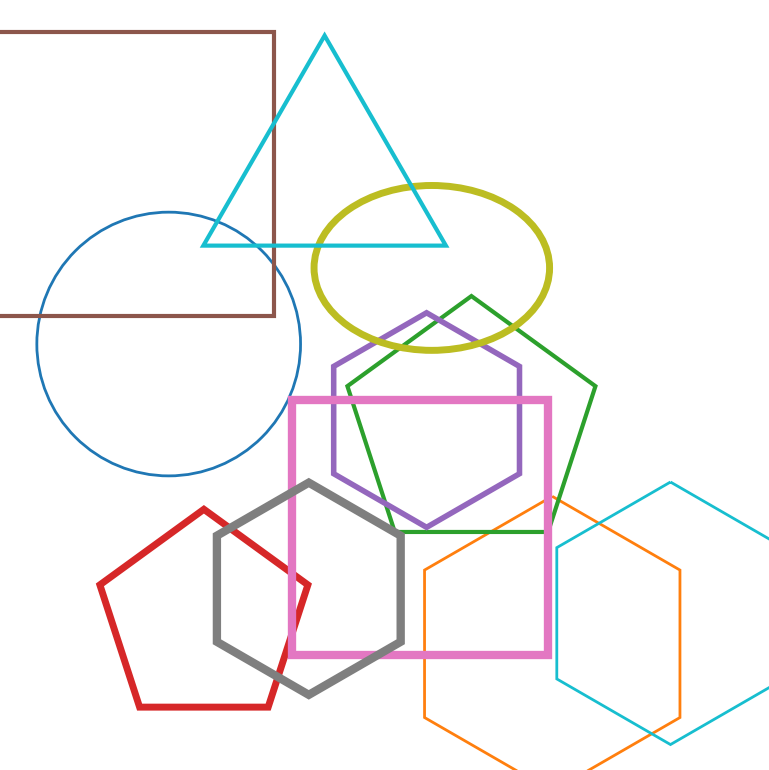[{"shape": "circle", "thickness": 1, "radius": 0.86, "center": [0.219, 0.553]}, {"shape": "hexagon", "thickness": 1, "radius": 0.96, "center": [0.717, 0.164]}, {"shape": "pentagon", "thickness": 1.5, "radius": 0.85, "center": [0.612, 0.446]}, {"shape": "pentagon", "thickness": 2.5, "radius": 0.71, "center": [0.265, 0.197]}, {"shape": "hexagon", "thickness": 2, "radius": 0.7, "center": [0.554, 0.454]}, {"shape": "square", "thickness": 1.5, "radius": 0.92, "center": [0.172, 0.774]}, {"shape": "square", "thickness": 3, "radius": 0.83, "center": [0.545, 0.315]}, {"shape": "hexagon", "thickness": 3, "radius": 0.69, "center": [0.401, 0.235]}, {"shape": "oval", "thickness": 2.5, "radius": 0.76, "center": [0.561, 0.652]}, {"shape": "hexagon", "thickness": 1, "radius": 0.85, "center": [0.871, 0.204]}, {"shape": "triangle", "thickness": 1.5, "radius": 0.91, "center": [0.422, 0.772]}]